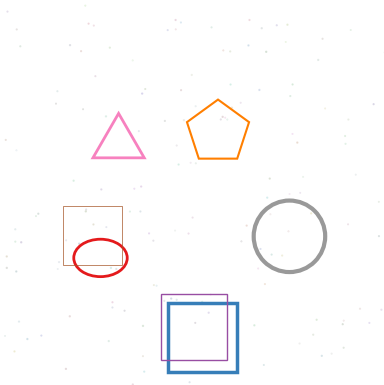[{"shape": "oval", "thickness": 2, "radius": 0.35, "center": [0.261, 0.33]}, {"shape": "square", "thickness": 2.5, "radius": 0.45, "center": [0.526, 0.123]}, {"shape": "square", "thickness": 1, "radius": 0.43, "center": [0.504, 0.151]}, {"shape": "pentagon", "thickness": 1.5, "radius": 0.42, "center": [0.566, 0.657]}, {"shape": "square", "thickness": 0.5, "radius": 0.38, "center": [0.241, 0.389]}, {"shape": "triangle", "thickness": 2, "radius": 0.38, "center": [0.308, 0.629]}, {"shape": "circle", "thickness": 3, "radius": 0.46, "center": [0.752, 0.386]}]